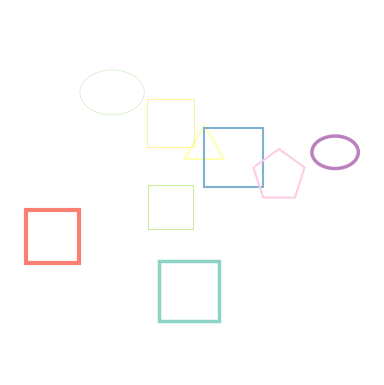[{"shape": "square", "thickness": 2.5, "radius": 0.39, "center": [0.49, 0.244]}, {"shape": "triangle", "thickness": 1.5, "radius": 0.29, "center": [0.531, 0.616]}, {"shape": "square", "thickness": 3, "radius": 0.34, "center": [0.136, 0.386]}, {"shape": "square", "thickness": 1.5, "radius": 0.38, "center": [0.606, 0.591]}, {"shape": "square", "thickness": 0.5, "radius": 0.29, "center": [0.444, 0.462]}, {"shape": "pentagon", "thickness": 1.5, "radius": 0.35, "center": [0.725, 0.543]}, {"shape": "oval", "thickness": 2.5, "radius": 0.3, "center": [0.87, 0.604]}, {"shape": "oval", "thickness": 0.5, "radius": 0.42, "center": [0.291, 0.76]}, {"shape": "square", "thickness": 0.5, "radius": 0.31, "center": [0.443, 0.681]}]